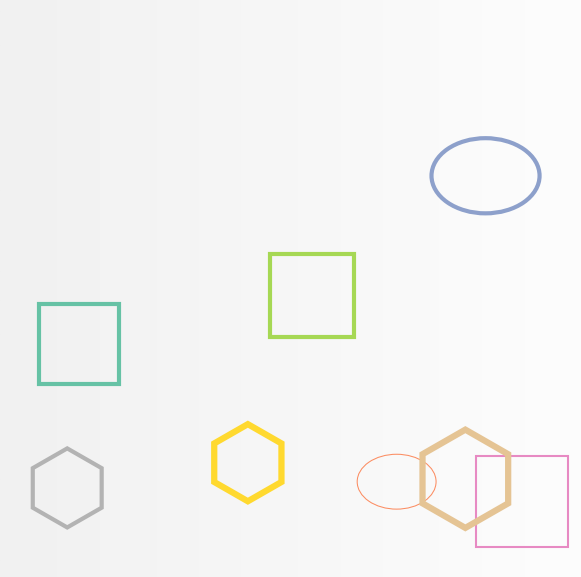[{"shape": "square", "thickness": 2, "radius": 0.34, "center": [0.136, 0.404]}, {"shape": "oval", "thickness": 0.5, "radius": 0.34, "center": [0.682, 0.165]}, {"shape": "oval", "thickness": 2, "radius": 0.46, "center": [0.835, 0.695]}, {"shape": "square", "thickness": 1, "radius": 0.39, "center": [0.899, 0.131]}, {"shape": "square", "thickness": 2, "radius": 0.36, "center": [0.537, 0.488]}, {"shape": "hexagon", "thickness": 3, "radius": 0.33, "center": [0.426, 0.198]}, {"shape": "hexagon", "thickness": 3, "radius": 0.43, "center": [0.801, 0.17]}, {"shape": "hexagon", "thickness": 2, "radius": 0.34, "center": [0.116, 0.154]}]